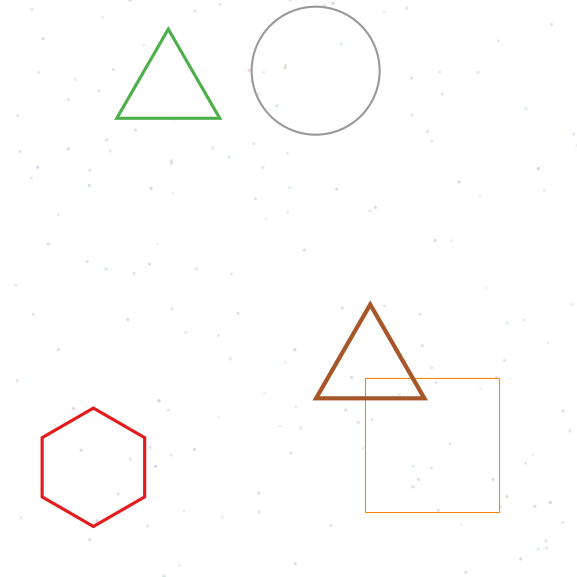[{"shape": "hexagon", "thickness": 1.5, "radius": 0.51, "center": [0.162, 0.19]}, {"shape": "triangle", "thickness": 1.5, "radius": 0.51, "center": [0.291, 0.846]}, {"shape": "square", "thickness": 0.5, "radius": 0.58, "center": [0.748, 0.229]}, {"shape": "triangle", "thickness": 2, "radius": 0.54, "center": [0.641, 0.364]}, {"shape": "circle", "thickness": 1, "radius": 0.55, "center": [0.547, 0.877]}]